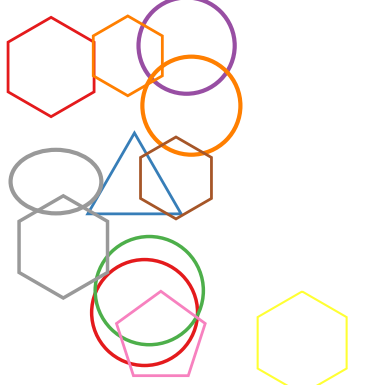[{"shape": "hexagon", "thickness": 2, "radius": 0.65, "center": [0.133, 0.826]}, {"shape": "circle", "thickness": 2.5, "radius": 0.69, "center": [0.376, 0.188]}, {"shape": "triangle", "thickness": 2, "radius": 0.7, "center": [0.349, 0.515]}, {"shape": "circle", "thickness": 2.5, "radius": 0.7, "center": [0.388, 0.245]}, {"shape": "circle", "thickness": 3, "radius": 0.62, "center": [0.485, 0.881]}, {"shape": "circle", "thickness": 3, "radius": 0.64, "center": [0.497, 0.726]}, {"shape": "hexagon", "thickness": 2, "radius": 0.52, "center": [0.332, 0.855]}, {"shape": "hexagon", "thickness": 1.5, "radius": 0.67, "center": [0.785, 0.11]}, {"shape": "hexagon", "thickness": 2, "radius": 0.53, "center": [0.457, 0.538]}, {"shape": "pentagon", "thickness": 2, "radius": 0.61, "center": [0.418, 0.122]}, {"shape": "oval", "thickness": 3, "radius": 0.59, "center": [0.145, 0.528]}, {"shape": "hexagon", "thickness": 2.5, "radius": 0.66, "center": [0.164, 0.359]}]